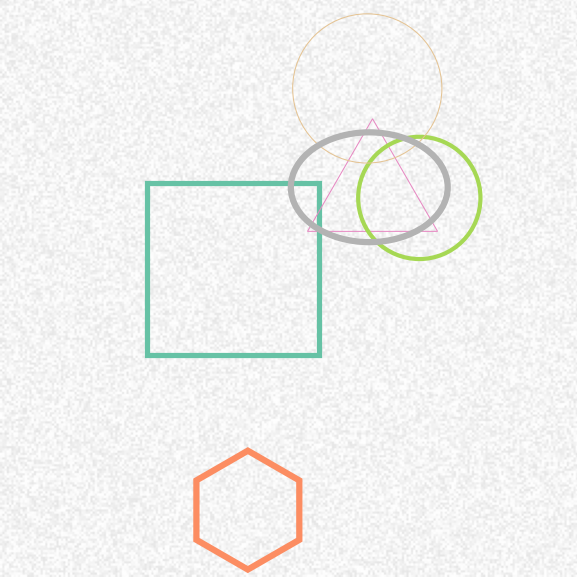[{"shape": "square", "thickness": 2.5, "radius": 0.74, "center": [0.403, 0.533]}, {"shape": "hexagon", "thickness": 3, "radius": 0.51, "center": [0.429, 0.116]}, {"shape": "triangle", "thickness": 0.5, "radius": 0.65, "center": [0.645, 0.664]}, {"shape": "circle", "thickness": 2, "radius": 0.53, "center": [0.726, 0.656]}, {"shape": "circle", "thickness": 0.5, "radius": 0.65, "center": [0.636, 0.846]}, {"shape": "oval", "thickness": 3, "radius": 0.68, "center": [0.639, 0.675]}]